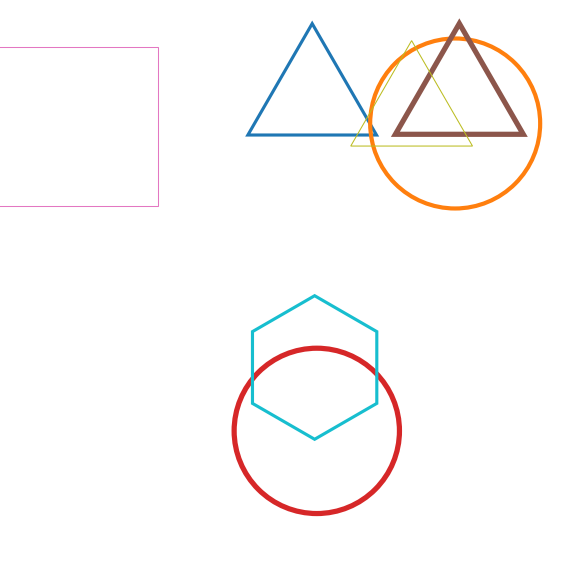[{"shape": "triangle", "thickness": 1.5, "radius": 0.64, "center": [0.541, 0.83]}, {"shape": "circle", "thickness": 2, "radius": 0.74, "center": [0.788, 0.785]}, {"shape": "circle", "thickness": 2.5, "radius": 0.72, "center": [0.549, 0.253]}, {"shape": "triangle", "thickness": 2.5, "radius": 0.64, "center": [0.795, 0.831]}, {"shape": "square", "thickness": 0.5, "radius": 0.69, "center": [0.135, 0.779]}, {"shape": "triangle", "thickness": 0.5, "radius": 0.61, "center": [0.713, 0.807]}, {"shape": "hexagon", "thickness": 1.5, "radius": 0.62, "center": [0.545, 0.363]}]